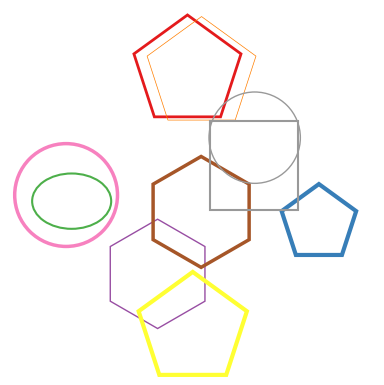[{"shape": "pentagon", "thickness": 2, "radius": 0.73, "center": [0.487, 0.815]}, {"shape": "pentagon", "thickness": 3, "radius": 0.51, "center": [0.828, 0.42]}, {"shape": "oval", "thickness": 1.5, "radius": 0.51, "center": [0.186, 0.478]}, {"shape": "hexagon", "thickness": 1, "radius": 0.71, "center": [0.409, 0.289]}, {"shape": "pentagon", "thickness": 0.5, "radius": 0.74, "center": [0.523, 0.808]}, {"shape": "pentagon", "thickness": 3, "radius": 0.74, "center": [0.501, 0.146]}, {"shape": "hexagon", "thickness": 2.5, "radius": 0.72, "center": [0.522, 0.45]}, {"shape": "circle", "thickness": 2.5, "radius": 0.67, "center": [0.172, 0.493]}, {"shape": "circle", "thickness": 1, "radius": 0.59, "center": [0.662, 0.642]}, {"shape": "square", "thickness": 1.5, "radius": 0.57, "center": [0.66, 0.571]}]